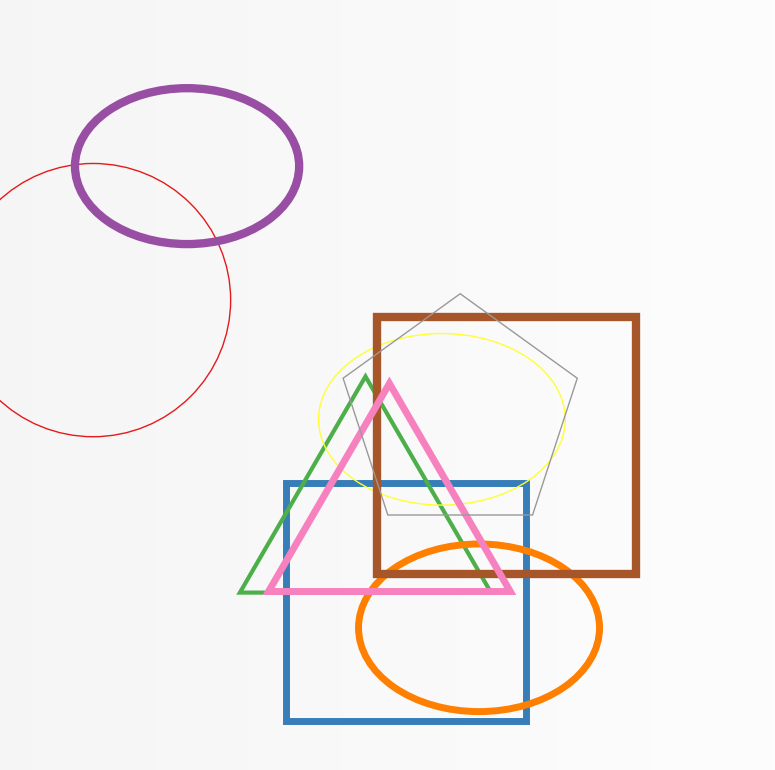[{"shape": "circle", "thickness": 0.5, "radius": 0.89, "center": [0.12, 0.61]}, {"shape": "square", "thickness": 2.5, "radius": 0.77, "center": [0.524, 0.218]}, {"shape": "triangle", "thickness": 1.5, "radius": 0.94, "center": [0.472, 0.324]}, {"shape": "oval", "thickness": 3, "radius": 0.72, "center": [0.241, 0.784]}, {"shape": "oval", "thickness": 2.5, "radius": 0.78, "center": [0.618, 0.185]}, {"shape": "oval", "thickness": 0.5, "radius": 0.8, "center": [0.57, 0.455]}, {"shape": "square", "thickness": 3, "radius": 0.84, "center": [0.654, 0.421]}, {"shape": "triangle", "thickness": 2.5, "radius": 0.9, "center": [0.502, 0.322]}, {"shape": "pentagon", "thickness": 0.5, "radius": 0.79, "center": [0.594, 0.46]}]